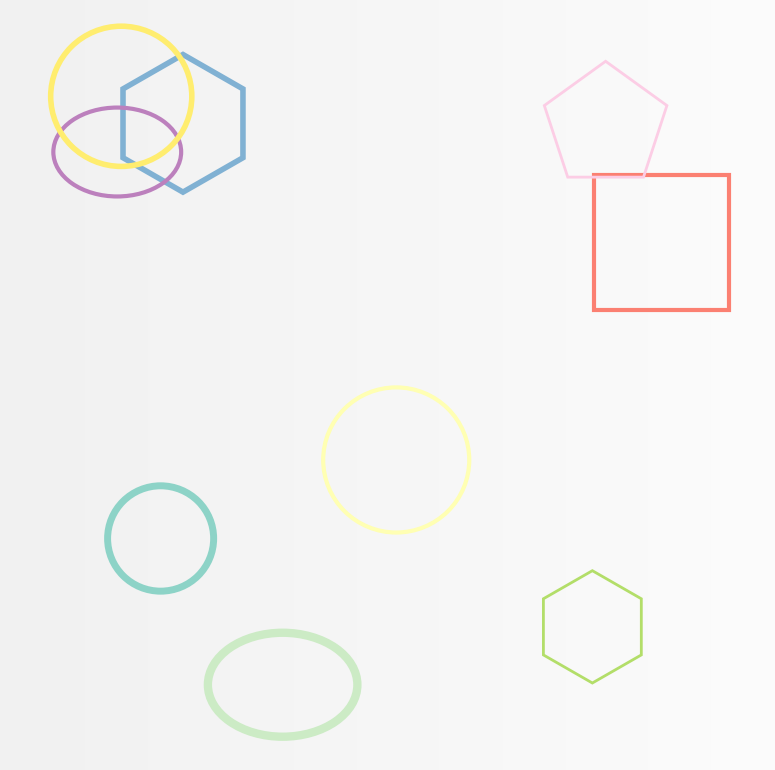[{"shape": "circle", "thickness": 2.5, "radius": 0.34, "center": [0.207, 0.301]}, {"shape": "circle", "thickness": 1.5, "radius": 0.47, "center": [0.511, 0.403]}, {"shape": "square", "thickness": 1.5, "radius": 0.44, "center": [0.854, 0.685]}, {"shape": "hexagon", "thickness": 2, "radius": 0.45, "center": [0.236, 0.84]}, {"shape": "hexagon", "thickness": 1, "radius": 0.36, "center": [0.764, 0.186]}, {"shape": "pentagon", "thickness": 1, "radius": 0.42, "center": [0.781, 0.837]}, {"shape": "oval", "thickness": 1.5, "radius": 0.41, "center": [0.151, 0.803]}, {"shape": "oval", "thickness": 3, "radius": 0.48, "center": [0.365, 0.111]}, {"shape": "circle", "thickness": 2, "radius": 0.46, "center": [0.156, 0.875]}]